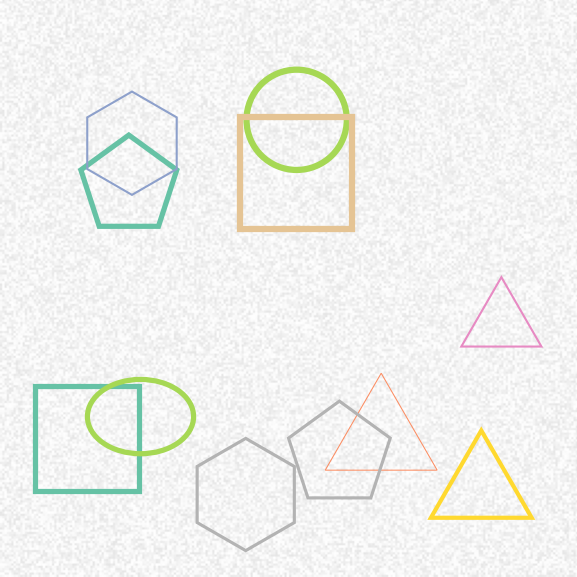[{"shape": "square", "thickness": 2.5, "radius": 0.45, "center": [0.15, 0.24]}, {"shape": "pentagon", "thickness": 2.5, "radius": 0.44, "center": [0.223, 0.678]}, {"shape": "triangle", "thickness": 0.5, "radius": 0.56, "center": [0.66, 0.241]}, {"shape": "hexagon", "thickness": 1, "radius": 0.45, "center": [0.229, 0.751]}, {"shape": "triangle", "thickness": 1, "radius": 0.4, "center": [0.868, 0.439]}, {"shape": "circle", "thickness": 3, "radius": 0.43, "center": [0.514, 0.792]}, {"shape": "oval", "thickness": 2.5, "radius": 0.46, "center": [0.243, 0.278]}, {"shape": "triangle", "thickness": 2, "radius": 0.5, "center": [0.833, 0.153]}, {"shape": "square", "thickness": 3, "radius": 0.49, "center": [0.513, 0.699]}, {"shape": "pentagon", "thickness": 1.5, "radius": 0.46, "center": [0.588, 0.212]}, {"shape": "hexagon", "thickness": 1.5, "radius": 0.49, "center": [0.426, 0.143]}]